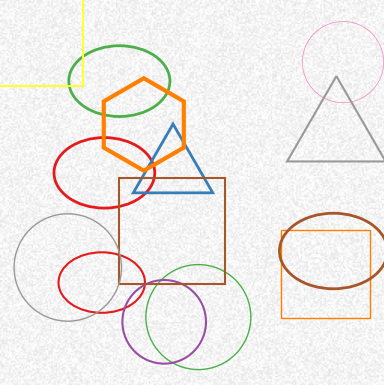[{"shape": "oval", "thickness": 1.5, "radius": 0.56, "center": [0.264, 0.266]}, {"shape": "oval", "thickness": 2, "radius": 0.65, "center": [0.271, 0.551]}, {"shape": "triangle", "thickness": 2, "radius": 0.6, "center": [0.449, 0.559]}, {"shape": "circle", "thickness": 1, "radius": 0.68, "center": [0.515, 0.176]}, {"shape": "oval", "thickness": 2, "radius": 0.66, "center": [0.31, 0.789]}, {"shape": "circle", "thickness": 1.5, "radius": 0.54, "center": [0.426, 0.164]}, {"shape": "square", "thickness": 1, "radius": 0.57, "center": [0.845, 0.289]}, {"shape": "hexagon", "thickness": 3, "radius": 0.6, "center": [0.373, 0.677]}, {"shape": "square", "thickness": 1.5, "radius": 0.58, "center": [0.1, 0.891]}, {"shape": "oval", "thickness": 2, "radius": 0.7, "center": [0.866, 0.348]}, {"shape": "square", "thickness": 1.5, "radius": 0.69, "center": [0.447, 0.4]}, {"shape": "circle", "thickness": 0.5, "radius": 0.53, "center": [0.891, 0.839]}, {"shape": "circle", "thickness": 1, "radius": 0.7, "center": [0.176, 0.305]}, {"shape": "triangle", "thickness": 1.5, "radius": 0.74, "center": [0.874, 0.655]}]